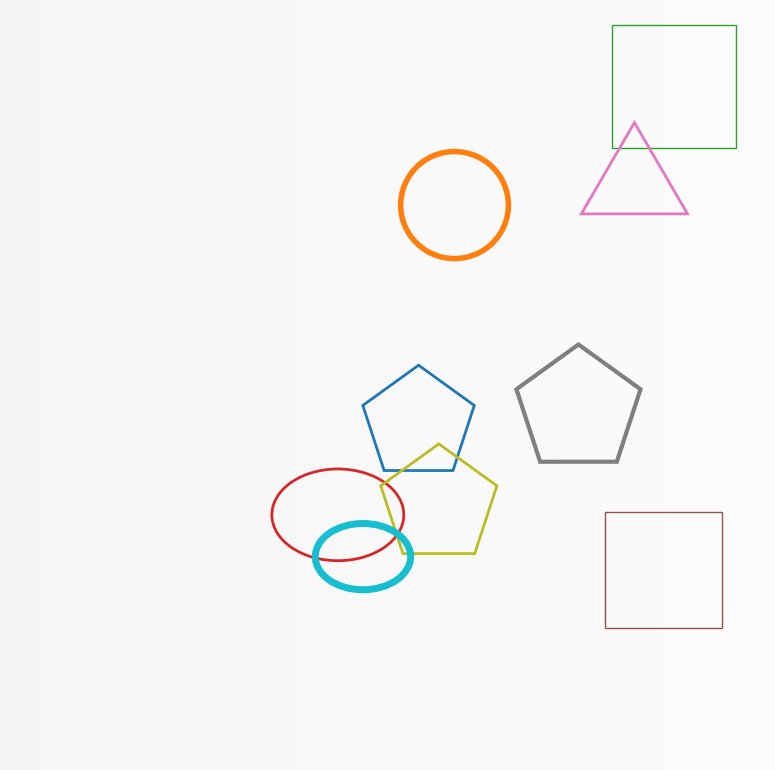[{"shape": "pentagon", "thickness": 1, "radius": 0.38, "center": [0.54, 0.45]}, {"shape": "circle", "thickness": 2, "radius": 0.35, "center": [0.586, 0.734]}, {"shape": "square", "thickness": 0.5, "radius": 0.4, "center": [0.869, 0.888]}, {"shape": "oval", "thickness": 1, "radius": 0.43, "center": [0.436, 0.331]}, {"shape": "square", "thickness": 0.5, "radius": 0.38, "center": [0.856, 0.26]}, {"shape": "triangle", "thickness": 1, "radius": 0.4, "center": [0.819, 0.762]}, {"shape": "pentagon", "thickness": 1.5, "radius": 0.42, "center": [0.746, 0.468]}, {"shape": "pentagon", "thickness": 1, "radius": 0.39, "center": [0.566, 0.345]}, {"shape": "oval", "thickness": 2.5, "radius": 0.31, "center": [0.468, 0.277]}]